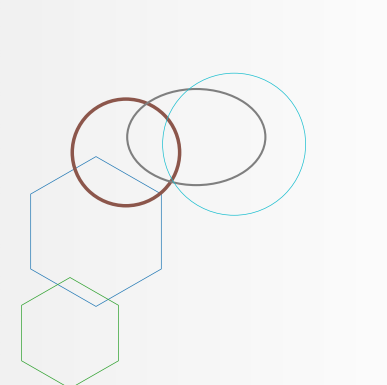[{"shape": "hexagon", "thickness": 0.5, "radius": 0.97, "center": [0.248, 0.399]}, {"shape": "hexagon", "thickness": 0.5, "radius": 0.72, "center": [0.181, 0.135]}, {"shape": "circle", "thickness": 2.5, "radius": 0.69, "center": [0.325, 0.604]}, {"shape": "oval", "thickness": 1.5, "radius": 0.89, "center": [0.507, 0.644]}, {"shape": "circle", "thickness": 0.5, "radius": 0.92, "center": [0.604, 0.625]}]